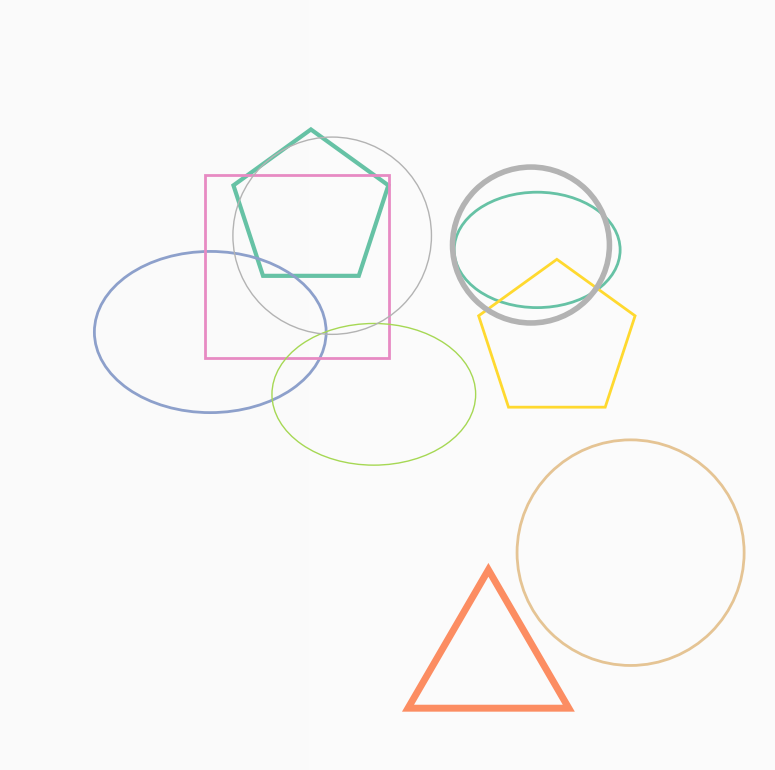[{"shape": "oval", "thickness": 1, "radius": 0.54, "center": [0.693, 0.675]}, {"shape": "pentagon", "thickness": 1.5, "radius": 0.53, "center": [0.401, 0.727]}, {"shape": "triangle", "thickness": 2.5, "radius": 0.6, "center": [0.63, 0.14]}, {"shape": "oval", "thickness": 1, "radius": 0.75, "center": [0.271, 0.569]}, {"shape": "square", "thickness": 1, "radius": 0.59, "center": [0.383, 0.654]}, {"shape": "oval", "thickness": 0.5, "radius": 0.66, "center": [0.482, 0.488]}, {"shape": "pentagon", "thickness": 1, "radius": 0.53, "center": [0.719, 0.557]}, {"shape": "circle", "thickness": 1, "radius": 0.73, "center": [0.814, 0.282]}, {"shape": "circle", "thickness": 0.5, "radius": 0.64, "center": [0.429, 0.694]}, {"shape": "circle", "thickness": 2, "radius": 0.51, "center": [0.685, 0.682]}]